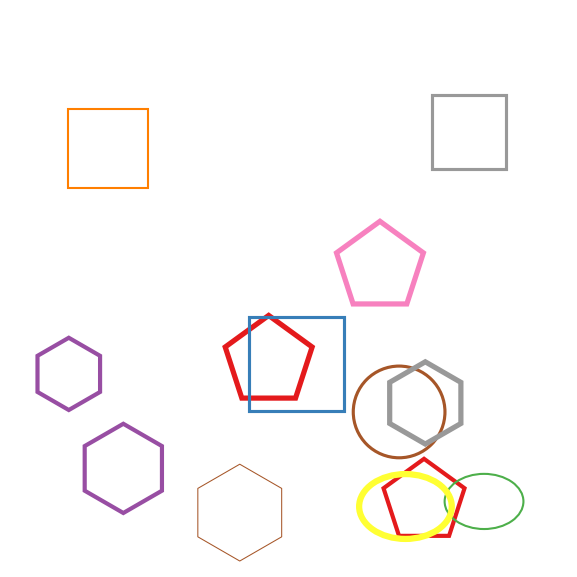[{"shape": "pentagon", "thickness": 2, "radius": 0.37, "center": [0.734, 0.131]}, {"shape": "pentagon", "thickness": 2.5, "radius": 0.4, "center": [0.465, 0.374]}, {"shape": "square", "thickness": 1.5, "radius": 0.41, "center": [0.513, 0.369]}, {"shape": "oval", "thickness": 1, "radius": 0.34, "center": [0.838, 0.131]}, {"shape": "hexagon", "thickness": 2, "radius": 0.31, "center": [0.119, 0.352]}, {"shape": "hexagon", "thickness": 2, "radius": 0.39, "center": [0.214, 0.188]}, {"shape": "square", "thickness": 1, "radius": 0.34, "center": [0.187, 0.742]}, {"shape": "oval", "thickness": 3, "radius": 0.4, "center": [0.702, 0.122]}, {"shape": "circle", "thickness": 1.5, "radius": 0.4, "center": [0.691, 0.286]}, {"shape": "hexagon", "thickness": 0.5, "radius": 0.42, "center": [0.415, 0.111]}, {"shape": "pentagon", "thickness": 2.5, "radius": 0.4, "center": [0.658, 0.537]}, {"shape": "square", "thickness": 1.5, "radius": 0.32, "center": [0.812, 0.77]}, {"shape": "hexagon", "thickness": 2.5, "radius": 0.36, "center": [0.736, 0.301]}]